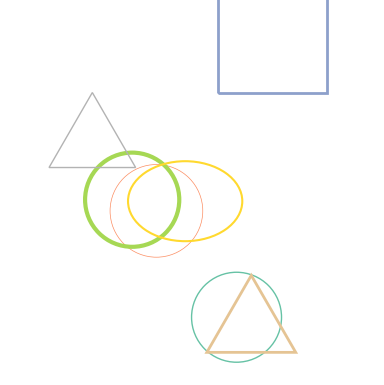[{"shape": "circle", "thickness": 1, "radius": 0.58, "center": [0.614, 0.176]}, {"shape": "circle", "thickness": 0.5, "radius": 0.6, "center": [0.406, 0.452]}, {"shape": "square", "thickness": 2, "radius": 0.71, "center": [0.708, 0.899]}, {"shape": "circle", "thickness": 3, "radius": 0.61, "center": [0.343, 0.481]}, {"shape": "oval", "thickness": 1.5, "radius": 0.74, "center": [0.481, 0.477]}, {"shape": "triangle", "thickness": 2, "radius": 0.67, "center": [0.653, 0.151]}, {"shape": "triangle", "thickness": 1, "radius": 0.65, "center": [0.24, 0.63]}]